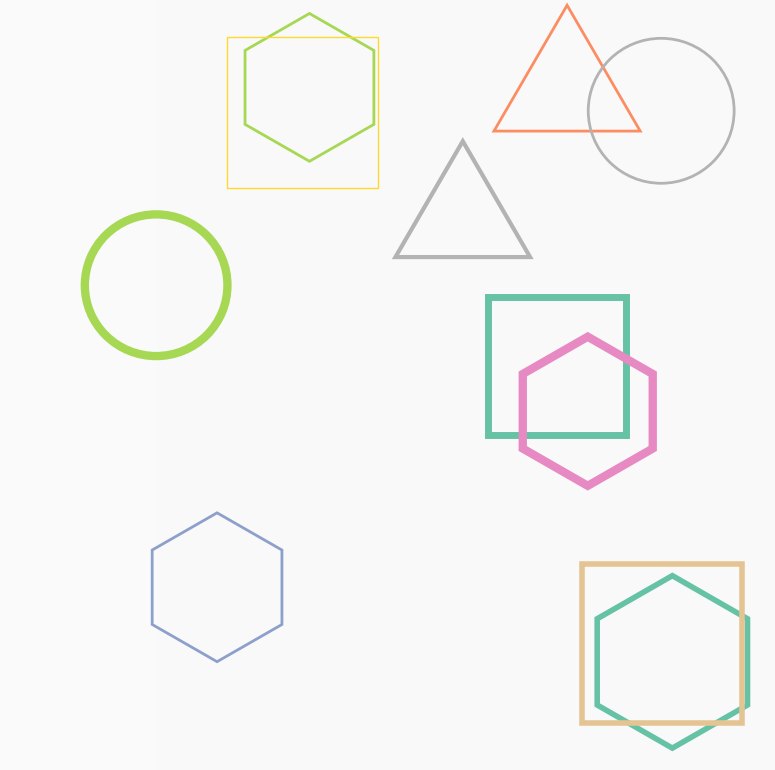[{"shape": "square", "thickness": 2.5, "radius": 0.45, "center": [0.719, 0.525]}, {"shape": "hexagon", "thickness": 2, "radius": 0.56, "center": [0.868, 0.14]}, {"shape": "triangle", "thickness": 1, "radius": 0.54, "center": [0.732, 0.884]}, {"shape": "hexagon", "thickness": 1, "radius": 0.48, "center": [0.28, 0.237]}, {"shape": "hexagon", "thickness": 3, "radius": 0.48, "center": [0.758, 0.466]}, {"shape": "circle", "thickness": 3, "radius": 0.46, "center": [0.201, 0.63]}, {"shape": "hexagon", "thickness": 1, "radius": 0.48, "center": [0.399, 0.887]}, {"shape": "square", "thickness": 0.5, "radius": 0.49, "center": [0.39, 0.854]}, {"shape": "square", "thickness": 2, "radius": 0.52, "center": [0.854, 0.164]}, {"shape": "triangle", "thickness": 1.5, "radius": 0.5, "center": [0.597, 0.716]}, {"shape": "circle", "thickness": 1, "radius": 0.47, "center": [0.853, 0.856]}]